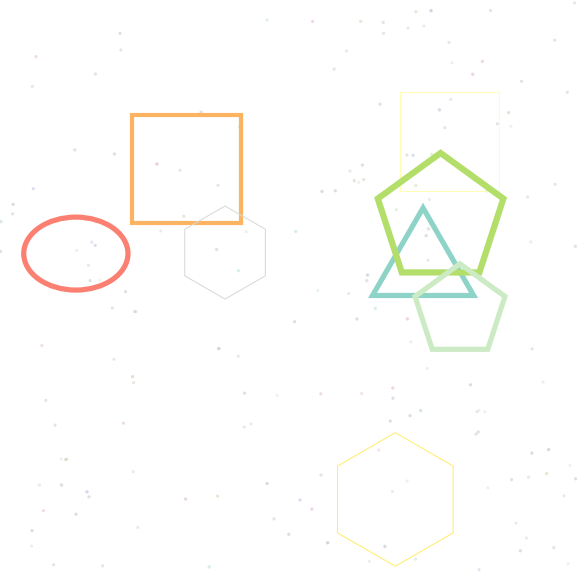[{"shape": "triangle", "thickness": 2.5, "radius": 0.51, "center": [0.733, 0.538]}, {"shape": "square", "thickness": 0.5, "radius": 0.43, "center": [0.778, 0.754]}, {"shape": "oval", "thickness": 2.5, "radius": 0.45, "center": [0.131, 0.56]}, {"shape": "square", "thickness": 2, "radius": 0.47, "center": [0.323, 0.706]}, {"shape": "pentagon", "thickness": 3, "radius": 0.57, "center": [0.763, 0.62]}, {"shape": "hexagon", "thickness": 0.5, "radius": 0.4, "center": [0.39, 0.562]}, {"shape": "pentagon", "thickness": 2.5, "radius": 0.41, "center": [0.797, 0.461]}, {"shape": "hexagon", "thickness": 0.5, "radius": 0.58, "center": [0.685, 0.134]}]